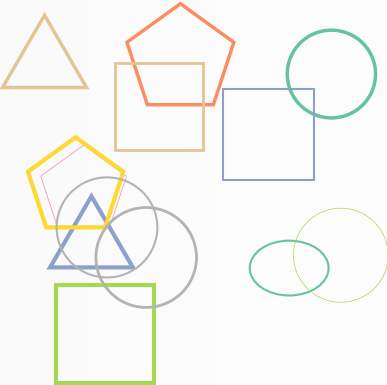[{"shape": "oval", "thickness": 1.5, "radius": 0.51, "center": [0.746, 0.304]}, {"shape": "circle", "thickness": 2.5, "radius": 0.57, "center": [0.855, 0.808]}, {"shape": "pentagon", "thickness": 2.5, "radius": 0.73, "center": [0.466, 0.845]}, {"shape": "square", "thickness": 1.5, "radius": 0.59, "center": [0.693, 0.651]}, {"shape": "triangle", "thickness": 3, "radius": 0.62, "center": [0.236, 0.367]}, {"shape": "pentagon", "thickness": 0.5, "radius": 0.58, "center": [0.216, 0.507]}, {"shape": "square", "thickness": 3, "radius": 0.63, "center": [0.27, 0.132]}, {"shape": "circle", "thickness": 0.5, "radius": 0.61, "center": [0.879, 0.337]}, {"shape": "pentagon", "thickness": 3, "radius": 0.65, "center": [0.195, 0.514]}, {"shape": "triangle", "thickness": 2.5, "radius": 0.63, "center": [0.115, 0.835]}, {"shape": "square", "thickness": 2, "radius": 0.56, "center": [0.41, 0.723]}, {"shape": "circle", "thickness": 1.5, "radius": 0.65, "center": [0.276, 0.409]}, {"shape": "circle", "thickness": 2, "radius": 0.65, "center": [0.377, 0.331]}]